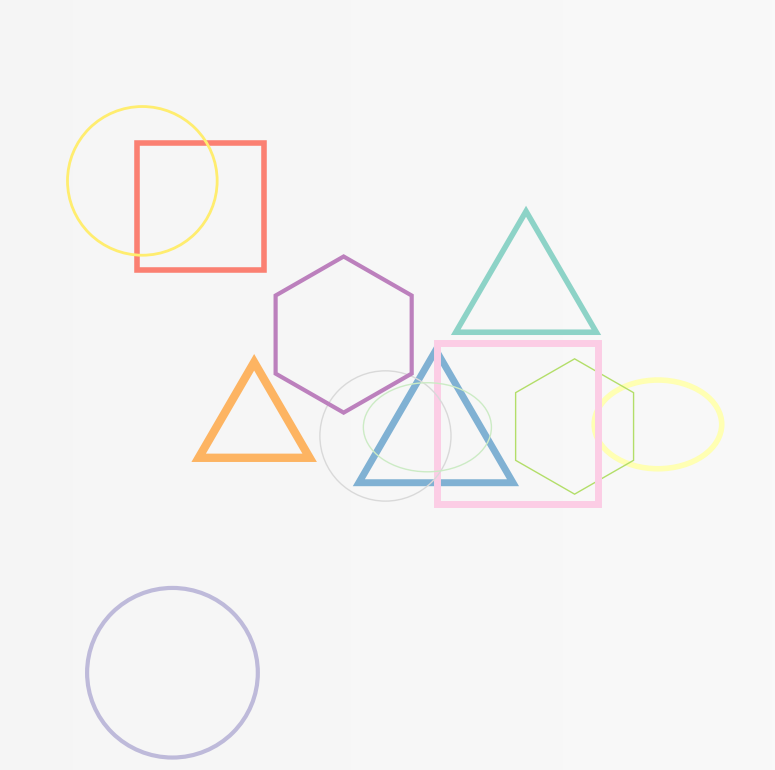[{"shape": "triangle", "thickness": 2, "radius": 0.52, "center": [0.679, 0.621]}, {"shape": "oval", "thickness": 2, "radius": 0.41, "center": [0.849, 0.449]}, {"shape": "circle", "thickness": 1.5, "radius": 0.55, "center": [0.223, 0.126]}, {"shape": "square", "thickness": 2, "radius": 0.41, "center": [0.259, 0.732]}, {"shape": "triangle", "thickness": 2.5, "radius": 0.57, "center": [0.562, 0.431]}, {"shape": "triangle", "thickness": 3, "radius": 0.41, "center": [0.328, 0.447]}, {"shape": "hexagon", "thickness": 0.5, "radius": 0.44, "center": [0.741, 0.446]}, {"shape": "square", "thickness": 2.5, "radius": 0.52, "center": [0.668, 0.45]}, {"shape": "circle", "thickness": 0.5, "radius": 0.42, "center": [0.497, 0.434]}, {"shape": "hexagon", "thickness": 1.5, "radius": 0.51, "center": [0.443, 0.566]}, {"shape": "oval", "thickness": 0.5, "radius": 0.41, "center": [0.551, 0.445]}, {"shape": "circle", "thickness": 1, "radius": 0.48, "center": [0.184, 0.765]}]